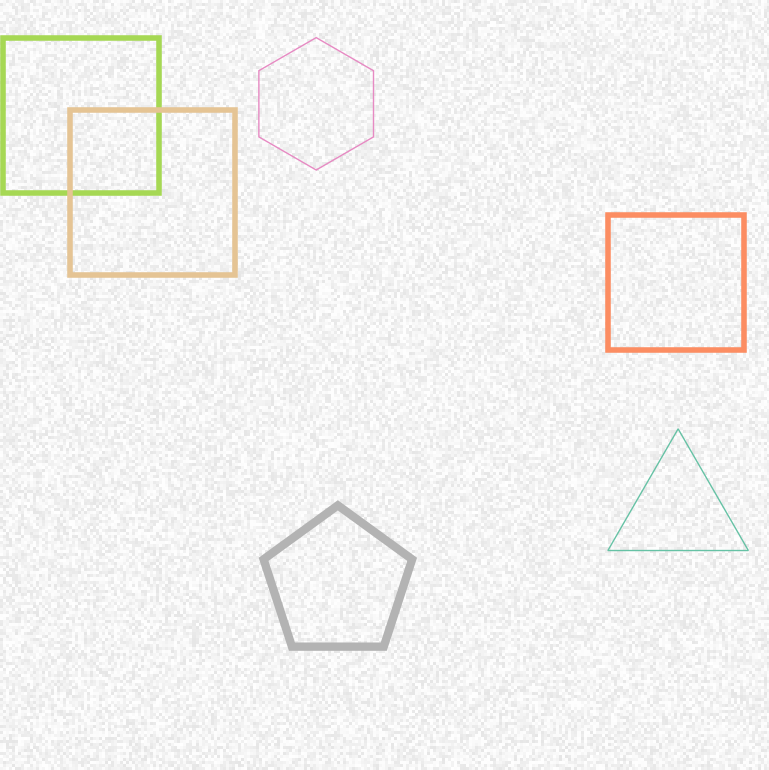[{"shape": "triangle", "thickness": 0.5, "radius": 0.53, "center": [0.881, 0.338]}, {"shape": "square", "thickness": 2, "radius": 0.44, "center": [0.878, 0.633]}, {"shape": "hexagon", "thickness": 0.5, "radius": 0.43, "center": [0.411, 0.865]}, {"shape": "square", "thickness": 2, "radius": 0.51, "center": [0.105, 0.85]}, {"shape": "square", "thickness": 2, "radius": 0.53, "center": [0.198, 0.75]}, {"shape": "pentagon", "thickness": 3, "radius": 0.51, "center": [0.439, 0.242]}]